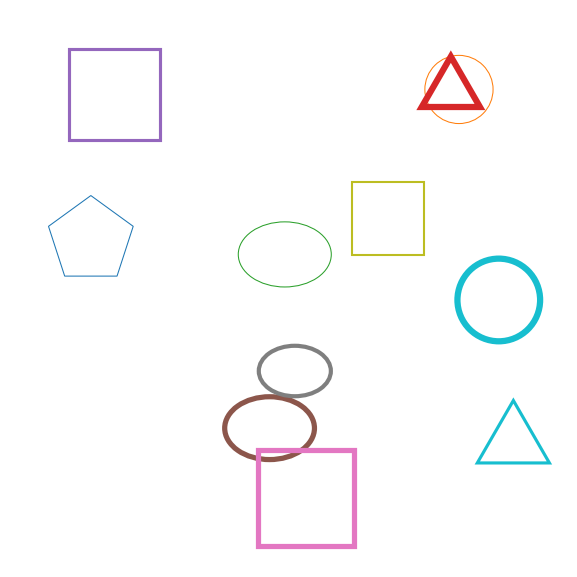[{"shape": "pentagon", "thickness": 0.5, "radius": 0.39, "center": [0.157, 0.583]}, {"shape": "circle", "thickness": 0.5, "radius": 0.3, "center": [0.795, 0.844]}, {"shape": "oval", "thickness": 0.5, "radius": 0.4, "center": [0.493, 0.559]}, {"shape": "triangle", "thickness": 3, "radius": 0.29, "center": [0.781, 0.843]}, {"shape": "square", "thickness": 1.5, "radius": 0.39, "center": [0.199, 0.835]}, {"shape": "oval", "thickness": 2.5, "radius": 0.39, "center": [0.467, 0.258]}, {"shape": "square", "thickness": 2.5, "radius": 0.41, "center": [0.53, 0.137]}, {"shape": "oval", "thickness": 2, "radius": 0.31, "center": [0.511, 0.357]}, {"shape": "square", "thickness": 1, "radius": 0.31, "center": [0.672, 0.621]}, {"shape": "triangle", "thickness": 1.5, "radius": 0.36, "center": [0.889, 0.234]}, {"shape": "circle", "thickness": 3, "radius": 0.36, "center": [0.864, 0.48]}]